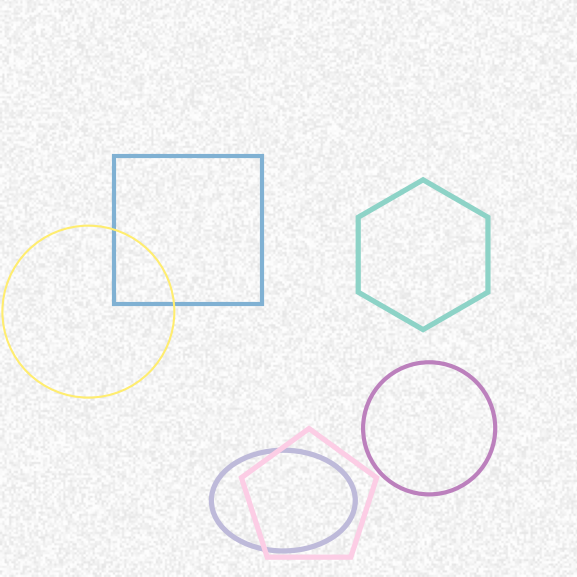[{"shape": "hexagon", "thickness": 2.5, "radius": 0.65, "center": [0.733, 0.558]}, {"shape": "oval", "thickness": 2.5, "radius": 0.62, "center": [0.491, 0.132]}, {"shape": "square", "thickness": 2, "radius": 0.64, "center": [0.326, 0.601]}, {"shape": "pentagon", "thickness": 2.5, "radius": 0.62, "center": [0.535, 0.134]}, {"shape": "circle", "thickness": 2, "radius": 0.57, "center": [0.743, 0.257]}, {"shape": "circle", "thickness": 1, "radius": 0.74, "center": [0.153, 0.46]}]